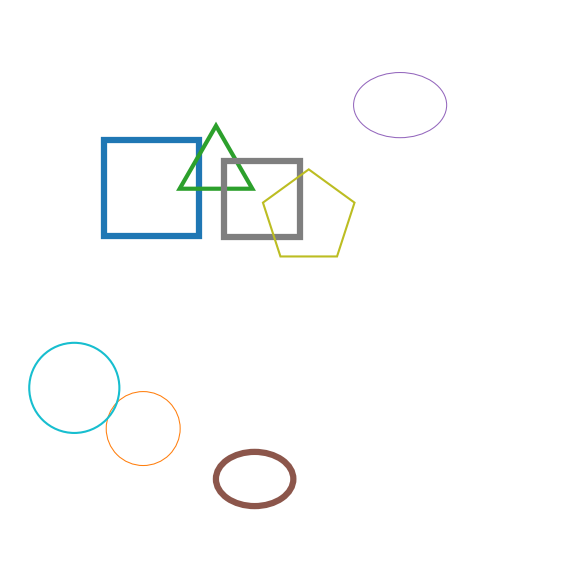[{"shape": "square", "thickness": 3, "radius": 0.41, "center": [0.263, 0.674]}, {"shape": "circle", "thickness": 0.5, "radius": 0.32, "center": [0.248, 0.257]}, {"shape": "triangle", "thickness": 2, "radius": 0.36, "center": [0.374, 0.709]}, {"shape": "oval", "thickness": 0.5, "radius": 0.4, "center": [0.693, 0.817]}, {"shape": "oval", "thickness": 3, "radius": 0.34, "center": [0.441, 0.17]}, {"shape": "square", "thickness": 3, "radius": 0.33, "center": [0.454, 0.655]}, {"shape": "pentagon", "thickness": 1, "radius": 0.42, "center": [0.535, 0.622]}, {"shape": "circle", "thickness": 1, "radius": 0.39, "center": [0.129, 0.327]}]